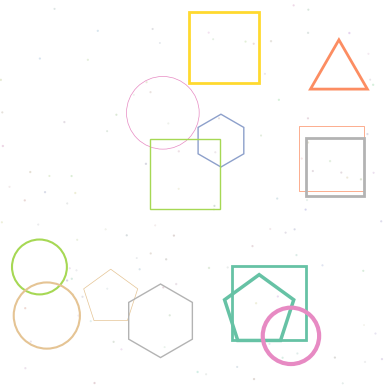[{"shape": "square", "thickness": 2, "radius": 0.48, "center": [0.698, 0.212]}, {"shape": "pentagon", "thickness": 2.5, "radius": 0.47, "center": [0.673, 0.192]}, {"shape": "square", "thickness": 0.5, "radius": 0.42, "center": [0.861, 0.588]}, {"shape": "triangle", "thickness": 2, "radius": 0.43, "center": [0.88, 0.811]}, {"shape": "hexagon", "thickness": 1, "radius": 0.34, "center": [0.574, 0.635]}, {"shape": "circle", "thickness": 3, "radius": 0.37, "center": [0.756, 0.128]}, {"shape": "circle", "thickness": 0.5, "radius": 0.47, "center": [0.423, 0.707]}, {"shape": "square", "thickness": 1, "radius": 0.45, "center": [0.48, 0.549]}, {"shape": "circle", "thickness": 1.5, "radius": 0.36, "center": [0.102, 0.307]}, {"shape": "square", "thickness": 2, "radius": 0.46, "center": [0.582, 0.876]}, {"shape": "pentagon", "thickness": 0.5, "radius": 0.37, "center": [0.288, 0.227]}, {"shape": "circle", "thickness": 1.5, "radius": 0.43, "center": [0.122, 0.18]}, {"shape": "hexagon", "thickness": 1, "radius": 0.48, "center": [0.417, 0.167]}, {"shape": "square", "thickness": 2, "radius": 0.38, "center": [0.871, 0.566]}]